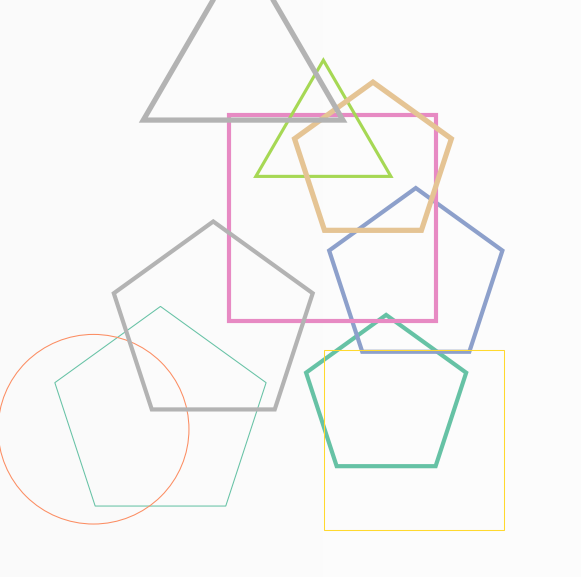[{"shape": "pentagon", "thickness": 0.5, "radius": 0.96, "center": [0.276, 0.277]}, {"shape": "pentagon", "thickness": 2, "radius": 0.72, "center": [0.664, 0.309]}, {"shape": "circle", "thickness": 0.5, "radius": 0.82, "center": [0.161, 0.256]}, {"shape": "pentagon", "thickness": 2, "radius": 0.78, "center": [0.715, 0.517]}, {"shape": "square", "thickness": 2, "radius": 0.89, "center": [0.572, 0.622]}, {"shape": "triangle", "thickness": 1.5, "radius": 0.67, "center": [0.556, 0.761]}, {"shape": "square", "thickness": 0.5, "radius": 0.78, "center": [0.713, 0.237]}, {"shape": "pentagon", "thickness": 2.5, "radius": 0.71, "center": [0.642, 0.715]}, {"shape": "pentagon", "thickness": 2, "radius": 0.9, "center": [0.367, 0.436]}, {"shape": "triangle", "thickness": 2.5, "radius": 0.99, "center": [0.418, 0.89]}]